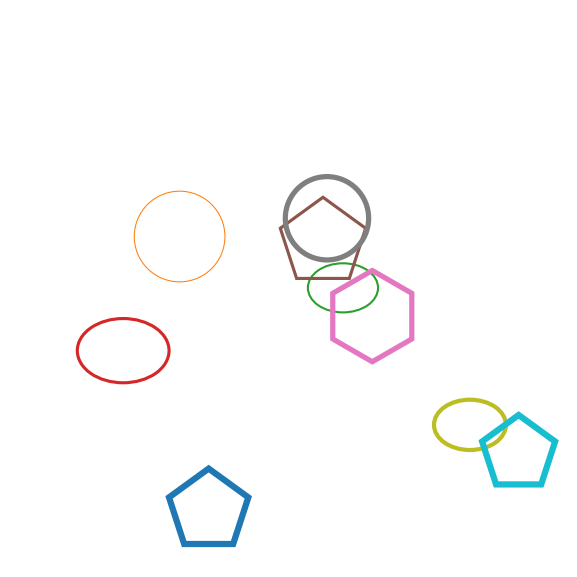[{"shape": "pentagon", "thickness": 3, "radius": 0.36, "center": [0.361, 0.116]}, {"shape": "circle", "thickness": 0.5, "radius": 0.39, "center": [0.311, 0.59]}, {"shape": "oval", "thickness": 1, "radius": 0.3, "center": [0.594, 0.501]}, {"shape": "oval", "thickness": 1.5, "radius": 0.4, "center": [0.213, 0.392]}, {"shape": "pentagon", "thickness": 1.5, "radius": 0.39, "center": [0.559, 0.58]}, {"shape": "hexagon", "thickness": 2.5, "radius": 0.4, "center": [0.645, 0.452]}, {"shape": "circle", "thickness": 2.5, "radius": 0.36, "center": [0.566, 0.621]}, {"shape": "oval", "thickness": 2, "radius": 0.31, "center": [0.814, 0.263]}, {"shape": "pentagon", "thickness": 3, "radius": 0.33, "center": [0.898, 0.214]}]